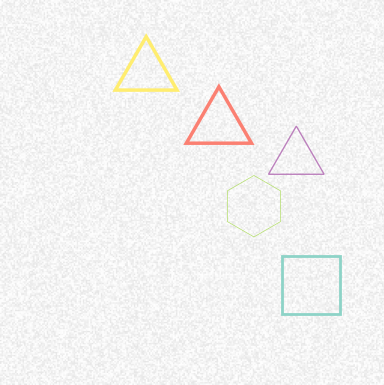[{"shape": "square", "thickness": 2, "radius": 0.38, "center": [0.807, 0.261]}, {"shape": "triangle", "thickness": 2.5, "radius": 0.49, "center": [0.569, 0.677]}, {"shape": "hexagon", "thickness": 0.5, "radius": 0.4, "center": [0.66, 0.464]}, {"shape": "triangle", "thickness": 1, "radius": 0.42, "center": [0.77, 0.589]}, {"shape": "triangle", "thickness": 2.5, "radius": 0.46, "center": [0.38, 0.812]}]